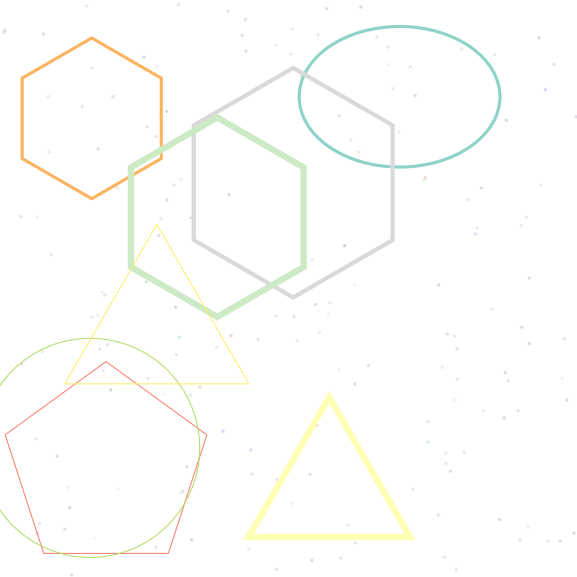[{"shape": "oval", "thickness": 1.5, "radius": 0.87, "center": [0.692, 0.832]}, {"shape": "triangle", "thickness": 3, "radius": 0.81, "center": [0.57, 0.15]}, {"shape": "pentagon", "thickness": 0.5, "radius": 0.92, "center": [0.184, 0.189]}, {"shape": "hexagon", "thickness": 1.5, "radius": 0.7, "center": [0.159, 0.794]}, {"shape": "circle", "thickness": 0.5, "radius": 0.95, "center": [0.156, 0.224]}, {"shape": "hexagon", "thickness": 2, "radius": 0.99, "center": [0.508, 0.683]}, {"shape": "hexagon", "thickness": 3, "radius": 0.86, "center": [0.376, 0.623]}, {"shape": "triangle", "thickness": 0.5, "radius": 0.92, "center": [0.272, 0.426]}]